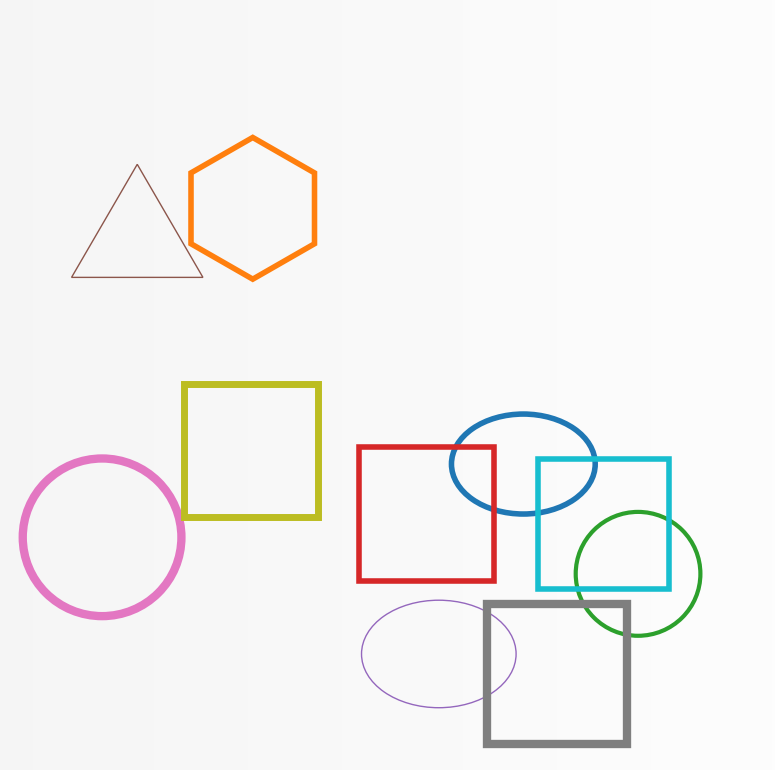[{"shape": "oval", "thickness": 2, "radius": 0.46, "center": [0.675, 0.397]}, {"shape": "hexagon", "thickness": 2, "radius": 0.46, "center": [0.326, 0.729]}, {"shape": "circle", "thickness": 1.5, "radius": 0.4, "center": [0.823, 0.255]}, {"shape": "square", "thickness": 2, "radius": 0.44, "center": [0.55, 0.333]}, {"shape": "oval", "thickness": 0.5, "radius": 0.5, "center": [0.566, 0.151]}, {"shape": "triangle", "thickness": 0.5, "radius": 0.49, "center": [0.177, 0.689]}, {"shape": "circle", "thickness": 3, "radius": 0.51, "center": [0.132, 0.302]}, {"shape": "square", "thickness": 3, "radius": 0.45, "center": [0.718, 0.125]}, {"shape": "square", "thickness": 2.5, "radius": 0.43, "center": [0.324, 0.415]}, {"shape": "square", "thickness": 2, "radius": 0.42, "center": [0.778, 0.32]}]